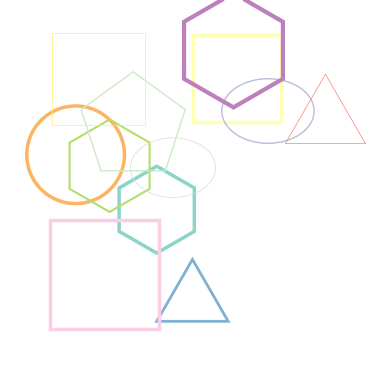[{"shape": "hexagon", "thickness": 2.5, "radius": 0.56, "center": [0.407, 0.455]}, {"shape": "square", "thickness": 2.5, "radius": 0.57, "center": [0.615, 0.797]}, {"shape": "oval", "thickness": 1, "radius": 0.6, "center": [0.696, 0.712]}, {"shape": "triangle", "thickness": 0.5, "radius": 0.6, "center": [0.845, 0.687]}, {"shape": "triangle", "thickness": 2, "radius": 0.54, "center": [0.5, 0.219]}, {"shape": "circle", "thickness": 2.5, "radius": 0.63, "center": [0.196, 0.598]}, {"shape": "hexagon", "thickness": 1.5, "radius": 0.6, "center": [0.285, 0.57]}, {"shape": "square", "thickness": 2.5, "radius": 0.71, "center": [0.271, 0.287]}, {"shape": "oval", "thickness": 0.5, "radius": 0.55, "center": [0.45, 0.565]}, {"shape": "hexagon", "thickness": 3, "radius": 0.74, "center": [0.606, 0.869]}, {"shape": "pentagon", "thickness": 1, "radius": 0.71, "center": [0.346, 0.671]}, {"shape": "square", "thickness": 0.5, "radius": 0.6, "center": [0.256, 0.795]}]